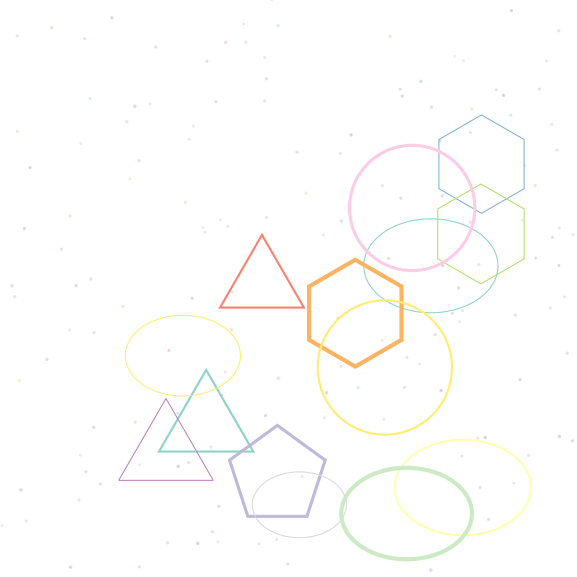[{"shape": "triangle", "thickness": 1, "radius": 0.47, "center": [0.357, 0.264]}, {"shape": "oval", "thickness": 0.5, "radius": 0.58, "center": [0.746, 0.539]}, {"shape": "oval", "thickness": 1, "radius": 0.59, "center": [0.801, 0.155]}, {"shape": "pentagon", "thickness": 1.5, "radius": 0.44, "center": [0.48, 0.175]}, {"shape": "triangle", "thickness": 1, "radius": 0.42, "center": [0.454, 0.508]}, {"shape": "hexagon", "thickness": 0.5, "radius": 0.43, "center": [0.834, 0.715]}, {"shape": "hexagon", "thickness": 2, "radius": 0.46, "center": [0.615, 0.457]}, {"shape": "hexagon", "thickness": 0.5, "radius": 0.43, "center": [0.833, 0.594]}, {"shape": "circle", "thickness": 1.5, "radius": 0.54, "center": [0.714, 0.639]}, {"shape": "oval", "thickness": 0.5, "radius": 0.41, "center": [0.518, 0.125]}, {"shape": "triangle", "thickness": 0.5, "radius": 0.47, "center": [0.287, 0.215]}, {"shape": "oval", "thickness": 2, "radius": 0.57, "center": [0.704, 0.11]}, {"shape": "oval", "thickness": 0.5, "radius": 0.5, "center": [0.317, 0.383]}, {"shape": "circle", "thickness": 1, "radius": 0.58, "center": [0.666, 0.363]}]